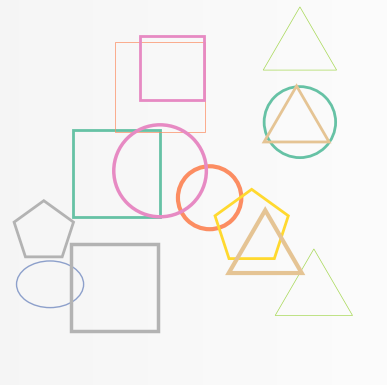[{"shape": "circle", "thickness": 2, "radius": 0.46, "center": [0.774, 0.683]}, {"shape": "square", "thickness": 2, "radius": 0.56, "center": [0.301, 0.55]}, {"shape": "square", "thickness": 0.5, "radius": 0.58, "center": [0.412, 0.774]}, {"shape": "circle", "thickness": 3, "radius": 0.41, "center": [0.541, 0.486]}, {"shape": "oval", "thickness": 1, "radius": 0.43, "center": [0.129, 0.262]}, {"shape": "circle", "thickness": 2.5, "radius": 0.6, "center": [0.413, 0.556]}, {"shape": "square", "thickness": 2, "radius": 0.41, "center": [0.443, 0.823]}, {"shape": "triangle", "thickness": 0.5, "radius": 0.58, "center": [0.81, 0.238]}, {"shape": "triangle", "thickness": 0.5, "radius": 0.55, "center": [0.774, 0.873]}, {"shape": "pentagon", "thickness": 2, "radius": 0.5, "center": [0.649, 0.409]}, {"shape": "triangle", "thickness": 3, "radius": 0.54, "center": [0.684, 0.345]}, {"shape": "triangle", "thickness": 2, "radius": 0.48, "center": [0.765, 0.68]}, {"shape": "pentagon", "thickness": 2, "radius": 0.4, "center": [0.113, 0.398]}, {"shape": "square", "thickness": 2.5, "radius": 0.56, "center": [0.296, 0.253]}]